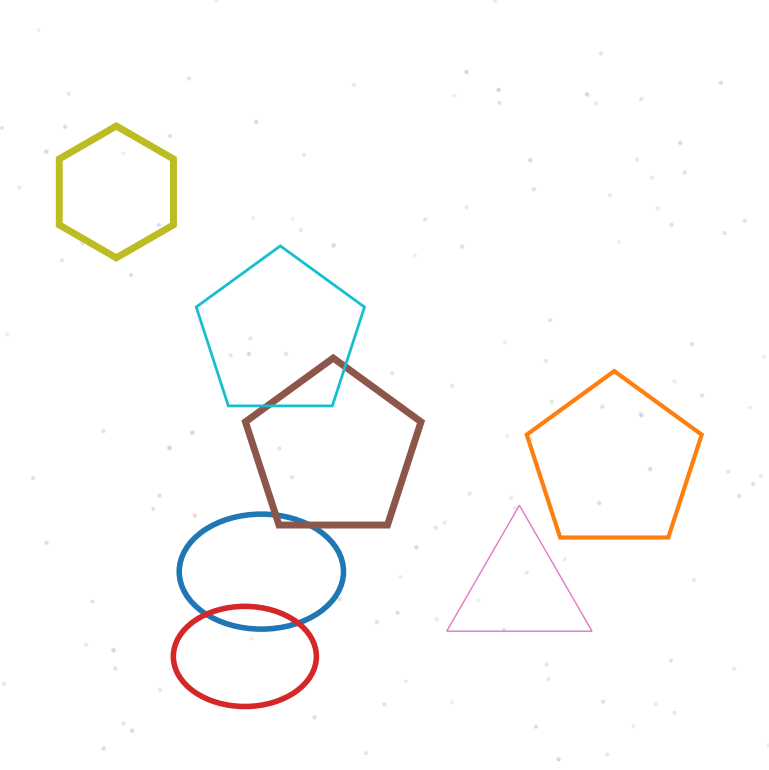[{"shape": "oval", "thickness": 2, "radius": 0.53, "center": [0.339, 0.258]}, {"shape": "pentagon", "thickness": 1.5, "radius": 0.6, "center": [0.798, 0.399]}, {"shape": "oval", "thickness": 2, "radius": 0.46, "center": [0.318, 0.147]}, {"shape": "pentagon", "thickness": 2.5, "radius": 0.6, "center": [0.433, 0.415]}, {"shape": "triangle", "thickness": 0.5, "radius": 0.54, "center": [0.675, 0.235]}, {"shape": "hexagon", "thickness": 2.5, "radius": 0.43, "center": [0.151, 0.751]}, {"shape": "pentagon", "thickness": 1, "radius": 0.57, "center": [0.364, 0.566]}]